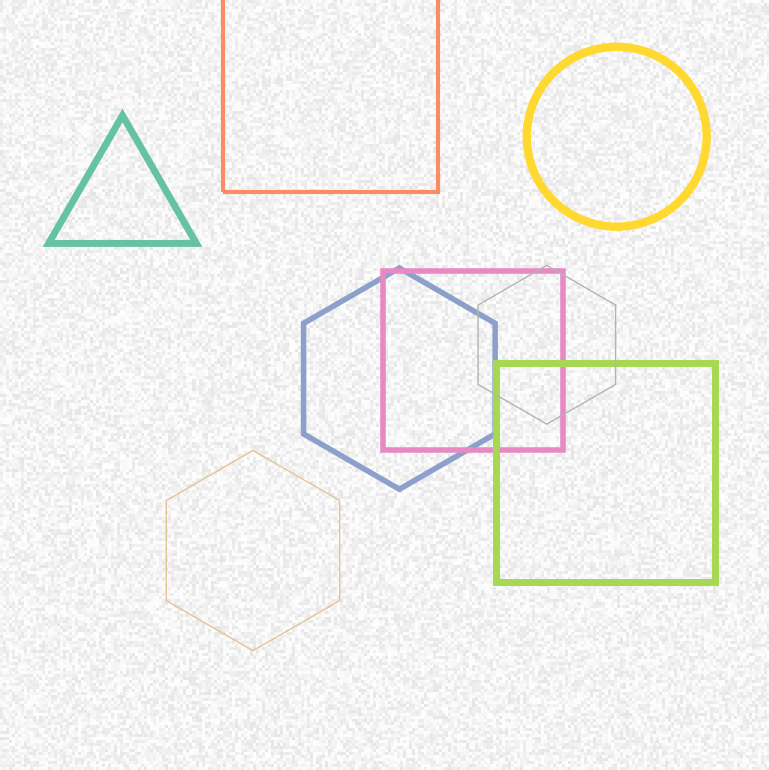[{"shape": "triangle", "thickness": 2.5, "radius": 0.55, "center": [0.159, 0.739]}, {"shape": "square", "thickness": 1.5, "radius": 0.7, "center": [0.43, 0.889]}, {"shape": "hexagon", "thickness": 2, "radius": 0.72, "center": [0.519, 0.508]}, {"shape": "square", "thickness": 2, "radius": 0.58, "center": [0.615, 0.532]}, {"shape": "square", "thickness": 2.5, "radius": 0.71, "center": [0.786, 0.386]}, {"shape": "circle", "thickness": 3, "radius": 0.58, "center": [0.801, 0.822]}, {"shape": "hexagon", "thickness": 0.5, "radius": 0.65, "center": [0.329, 0.285]}, {"shape": "hexagon", "thickness": 0.5, "radius": 0.52, "center": [0.71, 0.552]}]